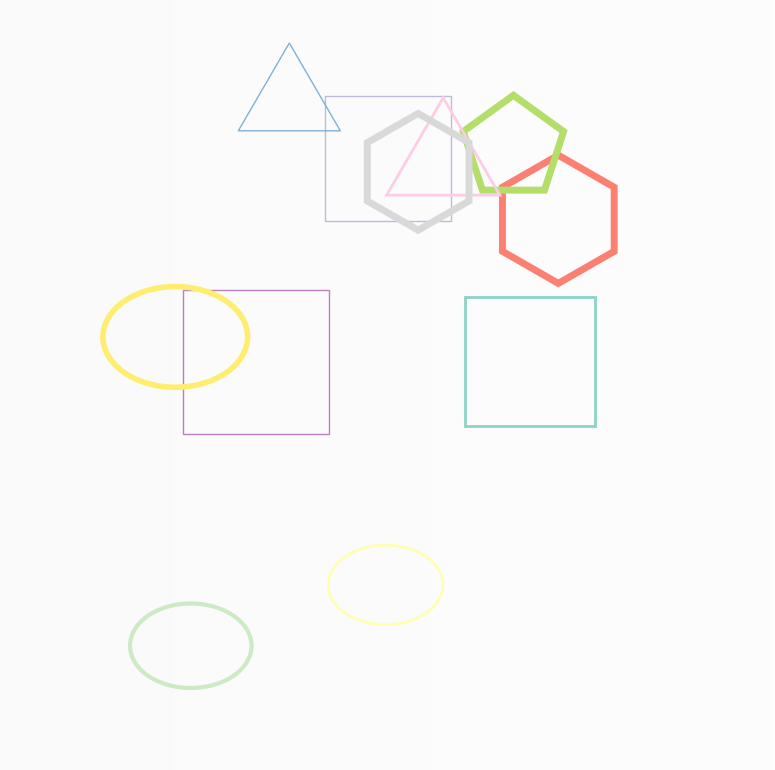[{"shape": "square", "thickness": 1, "radius": 0.42, "center": [0.684, 0.53]}, {"shape": "oval", "thickness": 1, "radius": 0.37, "center": [0.498, 0.24]}, {"shape": "square", "thickness": 0.5, "radius": 0.41, "center": [0.501, 0.795]}, {"shape": "hexagon", "thickness": 2.5, "radius": 0.42, "center": [0.72, 0.715]}, {"shape": "triangle", "thickness": 0.5, "radius": 0.38, "center": [0.373, 0.868]}, {"shape": "pentagon", "thickness": 2.5, "radius": 0.34, "center": [0.662, 0.808]}, {"shape": "triangle", "thickness": 1, "radius": 0.42, "center": [0.572, 0.789]}, {"shape": "hexagon", "thickness": 2.5, "radius": 0.38, "center": [0.54, 0.777]}, {"shape": "square", "thickness": 0.5, "radius": 0.47, "center": [0.331, 0.53]}, {"shape": "oval", "thickness": 1.5, "radius": 0.39, "center": [0.246, 0.161]}, {"shape": "oval", "thickness": 2, "radius": 0.47, "center": [0.226, 0.562]}]